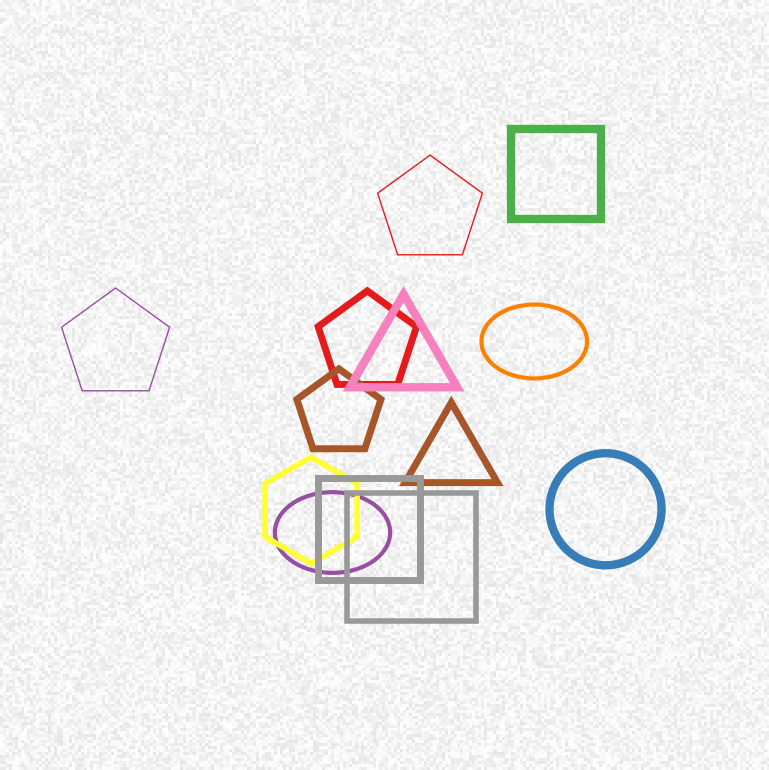[{"shape": "pentagon", "thickness": 0.5, "radius": 0.36, "center": [0.558, 0.727]}, {"shape": "pentagon", "thickness": 2.5, "radius": 0.34, "center": [0.477, 0.555]}, {"shape": "circle", "thickness": 3, "radius": 0.36, "center": [0.786, 0.339]}, {"shape": "square", "thickness": 3, "radius": 0.29, "center": [0.722, 0.774]}, {"shape": "pentagon", "thickness": 0.5, "radius": 0.37, "center": [0.15, 0.552]}, {"shape": "oval", "thickness": 1.5, "radius": 0.37, "center": [0.432, 0.308]}, {"shape": "oval", "thickness": 1.5, "radius": 0.34, "center": [0.694, 0.557]}, {"shape": "hexagon", "thickness": 2, "radius": 0.35, "center": [0.404, 0.337]}, {"shape": "triangle", "thickness": 2.5, "radius": 0.35, "center": [0.586, 0.408]}, {"shape": "pentagon", "thickness": 2.5, "radius": 0.29, "center": [0.44, 0.464]}, {"shape": "triangle", "thickness": 3, "radius": 0.4, "center": [0.524, 0.537]}, {"shape": "square", "thickness": 2, "radius": 0.42, "center": [0.535, 0.277]}, {"shape": "square", "thickness": 2.5, "radius": 0.33, "center": [0.479, 0.313]}]